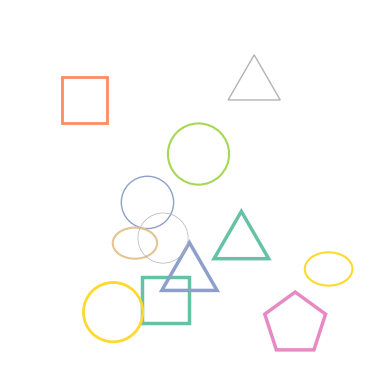[{"shape": "triangle", "thickness": 2.5, "radius": 0.41, "center": [0.627, 0.369]}, {"shape": "square", "thickness": 2.5, "radius": 0.3, "center": [0.43, 0.221]}, {"shape": "square", "thickness": 2, "radius": 0.3, "center": [0.219, 0.74]}, {"shape": "triangle", "thickness": 2.5, "radius": 0.41, "center": [0.492, 0.287]}, {"shape": "circle", "thickness": 1, "radius": 0.34, "center": [0.383, 0.474]}, {"shape": "pentagon", "thickness": 2.5, "radius": 0.42, "center": [0.767, 0.158]}, {"shape": "circle", "thickness": 1.5, "radius": 0.4, "center": [0.516, 0.6]}, {"shape": "oval", "thickness": 1.5, "radius": 0.31, "center": [0.854, 0.301]}, {"shape": "circle", "thickness": 2, "radius": 0.39, "center": [0.294, 0.189]}, {"shape": "oval", "thickness": 1.5, "radius": 0.29, "center": [0.351, 0.368]}, {"shape": "circle", "thickness": 0.5, "radius": 0.33, "center": [0.423, 0.382]}, {"shape": "triangle", "thickness": 1, "radius": 0.39, "center": [0.66, 0.779]}]